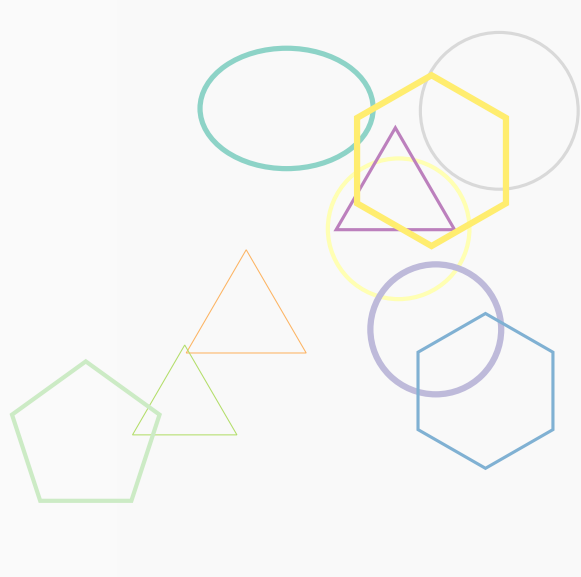[{"shape": "oval", "thickness": 2.5, "radius": 0.74, "center": [0.493, 0.811]}, {"shape": "circle", "thickness": 2, "radius": 0.61, "center": [0.686, 0.603]}, {"shape": "circle", "thickness": 3, "radius": 0.56, "center": [0.75, 0.429]}, {"shape": "hexagon", "thickness": 1.5, "radius": 0.67, "center": [0.835, 0.322]}, {"shape": "triangle", "thickness": 0.5, "radius": 0.6, "center": [0.424, 0.447]}, {"shape": "triangle", "thickness": 0.5, "radius": 0.52, "center": [0.318, 0.298]}, {"shape": "circle", "thickness": 1.5, "radius": 0.68, "center": [0.859, 0.807]}, {"shape": "triangle", "thickness": 1.5, "radius": 0.59, "center": [0.68, 0.66]}, {"shape": "pentagon", "thickness": 2, "radius": 0.67, "center": [0.148, 0.24]}, {"shape": "hexagon", "thickness": 3, "radius": 0.74, "center": [0.742, 0.721]}]